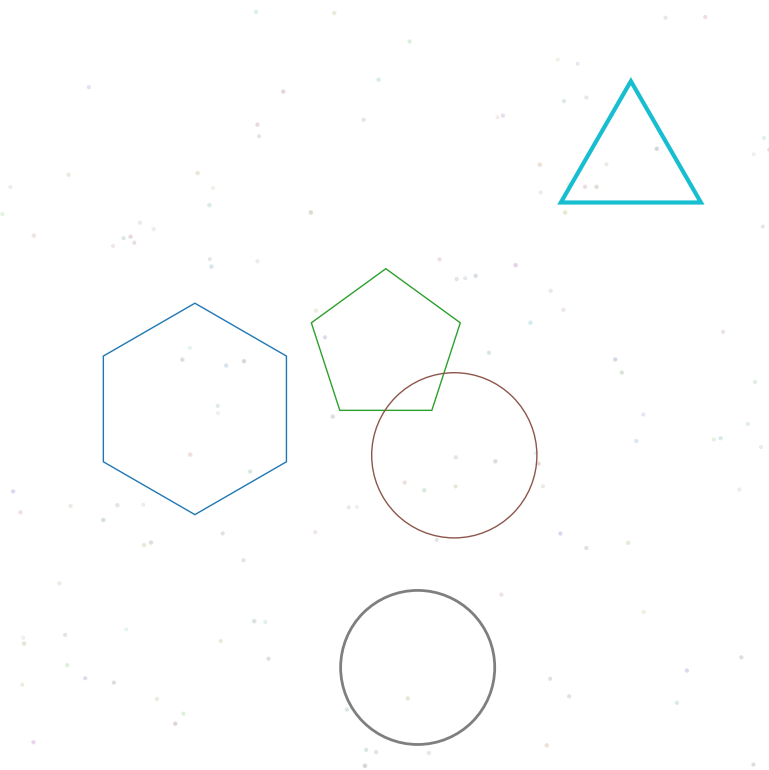[{"shape": "hexagon", "thickness": 0.5, "radius": 0.69, "center": [0.253, 0.469]}, {"shape": "pentagon", "thickness": 0.5, "radius": 0.51, "center": [0.501, 0.549]}, {"shape": "circle", "thickness": 0.5, "radius": 0.54, "center": [0.59, 0.409]}, {"shape": "circle", "thickness": 1, "radius": 0.5, "center": [0.542, 0.133]}, {"shape": "triangle", "thickness": 1.5, "radius": 0.53, "center": [0.819, 0.79]}]